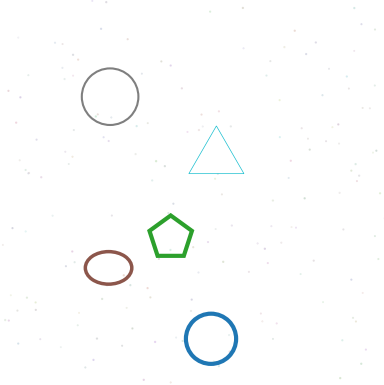[{"shape": "circle", "thickness": 3, "radius": 0.33, "center": [0.548, 0.12]}, {"shape": "pentagon", "thickness": 3, "radius": 0.29, "center": [0.443, 0.382]}, {"shape": "oval", "thickness": 2.5, "radius": 0.3, "center": [0.282, 0.304]}, {"shape": "circle", "thickness": 1.5, "radius": 0.37, "center": [0.286, 0.749]}, {"shape": "triangle", "thickness": 0.5, "radius": 0.41, "center": [0.562, 0.59]}]